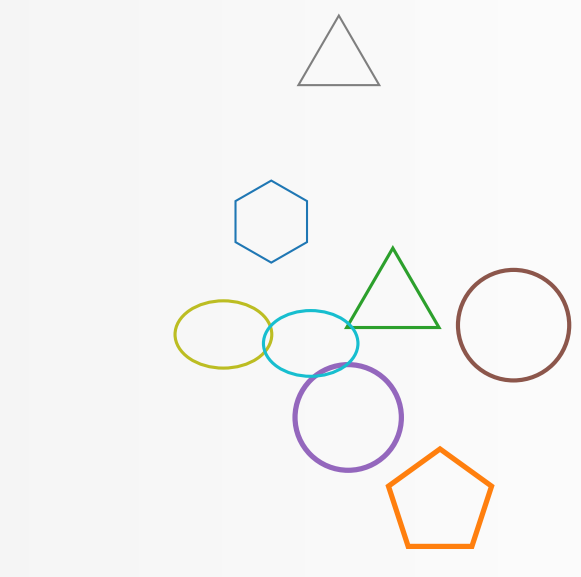[{"shape": "hexagon", "thickness": 1, "radius": 0.36, "center": [0.467, 0.615]}, {"shape": "pentagon", "thickness": 2.5, "radius": 0.47, "center": [0.757, 0.128]}, {"shape": "triangle", "thickness": 1.5, "radius": 0.46, "center": [0.676, 0.478]}, {"shape": "circle", "thickness": 2.5, "radius": 0.46, "center": [0.599, 0.276]}, {"shape": "circle", "thickness": 2, "radius": 0.48, "center": [0.884, 0.436]}, {"shape": "triangle", "thickness": 1, "radius": 0.4, "center": [0.583, 0.892]}, {"shape": "oval", "thickness": 1.5, "radius": 0.42, "center": [0.384, 0.42]}, {"shape": "oval", "thickness": 1.5, "radius": 0.41, "center": [0.535, 0.404]}]